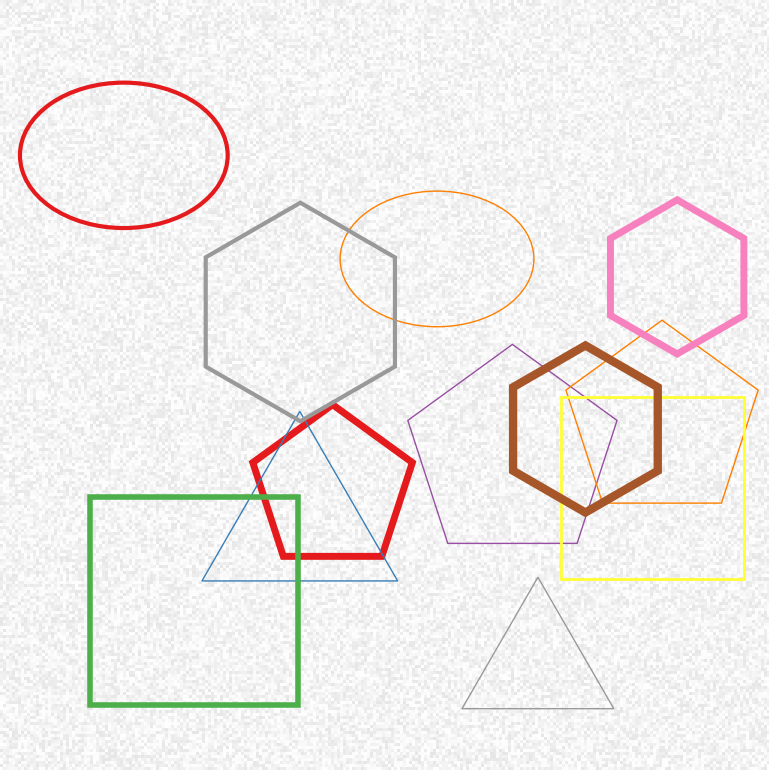[{"shape": "pentagon", "thickness": 2.5, "radius": 0.54, "center": [0.432, 0.366]}, {"shape": "oval", "thickness": 1.5, "radius": 0.67, "center": [0.161, 0.798]}, {"shape": "triangle", "thickness": 0.5, "radius": 0.73, "center": [0.389, 0.319]}, {"shape": "square", "thickness": 2, "radius": 0.68, "center": [0.252, 0.219]}, {"shape": "pentagon", "thickness": 0.5, "radius": 0.71, "center": [0.666, 0.41]}, {"shape": "oval", "thickness": 0.5, "radius": 0.63, "center": [0.568, 0.664]}, {"shape": "pentagon", "thickness": 0.5, "radius": 0.66, "center": [0.86, 0.453]}, {"shape": "square", "thickness": 1, "radius": 0.59, "center": [0.847, 0.366]}, {"shape": "hexagon", "thickness": 3, "radius": 0.54, "center": [0.76, 0.443]}, {"shape": "hexagon", "thickness": 2.5, "radius": 0.5, "center": [0.879, 0.64]}, {"shape": "triangle", "thickness": 0.5, "radius": 0.57, "center": [0.699, 0.137]}, {"shape": "hexagon", "thickness": 1.5, "radius": 0.71, "center": [0.39, 0.595]}]